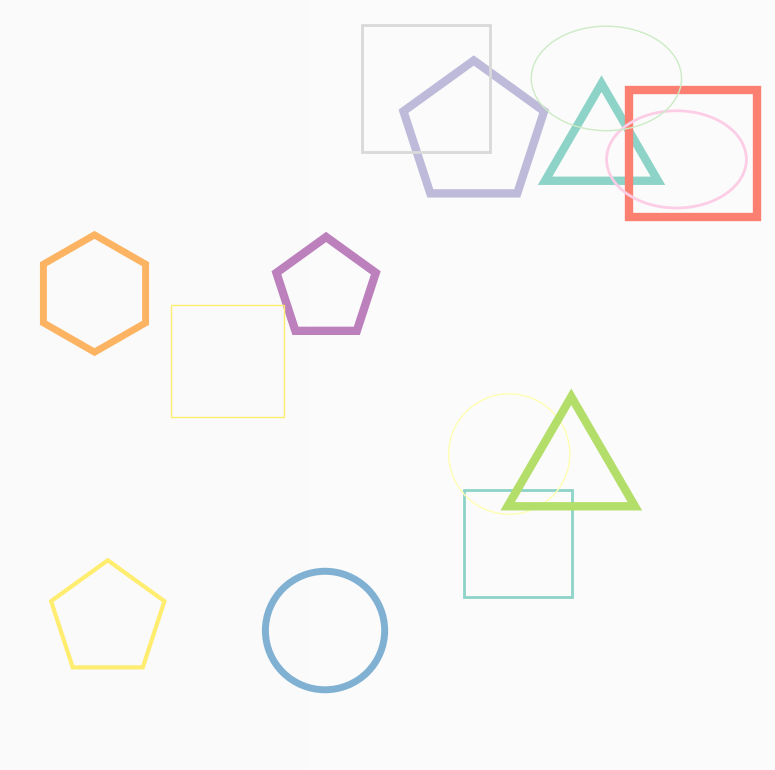[{"shape": "triangle", "thickness": 3, "radius": 0.42, "center": [0.776, 0.807]}, {"shape": "square", "thickness": 1, "radius": 0.35, "center": [0.669, 0.294]}, {"shape": "circle", "thickness": 0.5, "radius": 0.39, "center": [0.657, 0.41]}, {"shape": "pentagon", "thickness": 3, "radius": 0.48, "center": [0.611, 0.826]}, {"shape": "square", "thickness": 3, "radius": 0.41, "center": [0.895, 0.8]}, {"shape": "circle", "thickness": 2.5, "radius": 0.38, "center": [0.419, 0.181]}, {"shape": "hexagon", "thickness": 2.5, "radius": 0.38, "center": [0.122, 0.619]}, {"shape": "triangle", "thickness": 3, "radius": 0.47, "center": [0.737, 0.39]}, {"shape": "oval", "thickness": 1, "radius": 0.45, "center": [0.873, 0.793]}, {"shape": "square", "thickness": 1, "radius": 0.41, "center": [0.55, 0.885]}, {"shape": "pentagon", "thickness": 3, "radius": 0.34, "center": [0.421, 0.625]}, {"shape": "oval", "thickness": 0.5, "radius": 0.48, "center": [0.782, 0.898]}, {"shape": "square", "thickness": 0.5, "radius": 0.36, "center": [0.293, 0.532]}, {"shape": "pentagon", "thickness": 1.5, "radius": 0.38, "center": [0.139, 0.195]}]